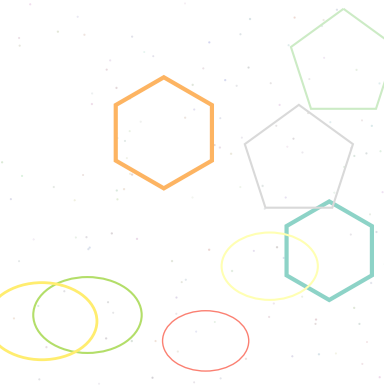[{"shape": "hexagon", "thickness": 3, "radius": 0.64, "center": [0.855, 0.349]}, {"shape": "oval", "thickness": 1.5, "radius": 0.63, "center": [0.701, 0.309]}, {"shape": "oval", "thickness": 1, "radius": 0.56, "center": [0.534, 0.115]}, {"shape": "hexagon", "thickness": 3, "radius": 0.72, "center": [0.426, 0.655]}, {"shape": "oval", "thickness": 1.5, "radius": 0.7, "center": [0.227, 0.182]}, {"shape": "pentagon", "thickness": 1.5, "radius": 0.74, "center": [0.776, 0.58]}, {"shape": "pentagon", "thickness": 1.5, "radius": 0.72, "center": [0.892, 0.834]}, {"shape": "oval", "thickness": 2, "radius": 0.72, "center": [0.109, 0.166]}]